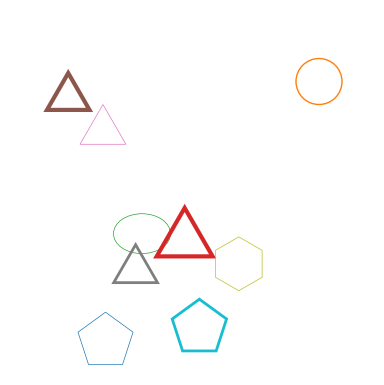[{"shape": "pentagon", "thickness": 0.5, "radius": 0.38, "center": [0.274, 0.114]}, {"shape": "circle", "thickness": 1, "radius": 0.3, "center": [0.829, 0.788]}, {"shape": "oval", "thickness": 0.5, "radius": 0.37, "center": [0.369, 0.393]}, {"shape": "triangle", "thickness": 3, "radius": 0.42, "center": [0.48, 0.376]}, {"shape": "triangle", "thickness": 3, "radius": 0.32, "center": [0.177, 0.746]}, {"shape": "triangle", "thickness": 0.5, "radius": 0.34, "center": [0.267, 0.66]}, {"shape": "triangle", "thickness": 2, "radius": 0.33, "center": [0.352, 0.299]}, {"shape": "hexagon", "thickness": 0.5, "radius": 0.35, "center": [0.62, 0.315]}, {"shape": "pentagon", "thickness": 2, "radius": 0.37, "center": [0.518, 0.149]}]